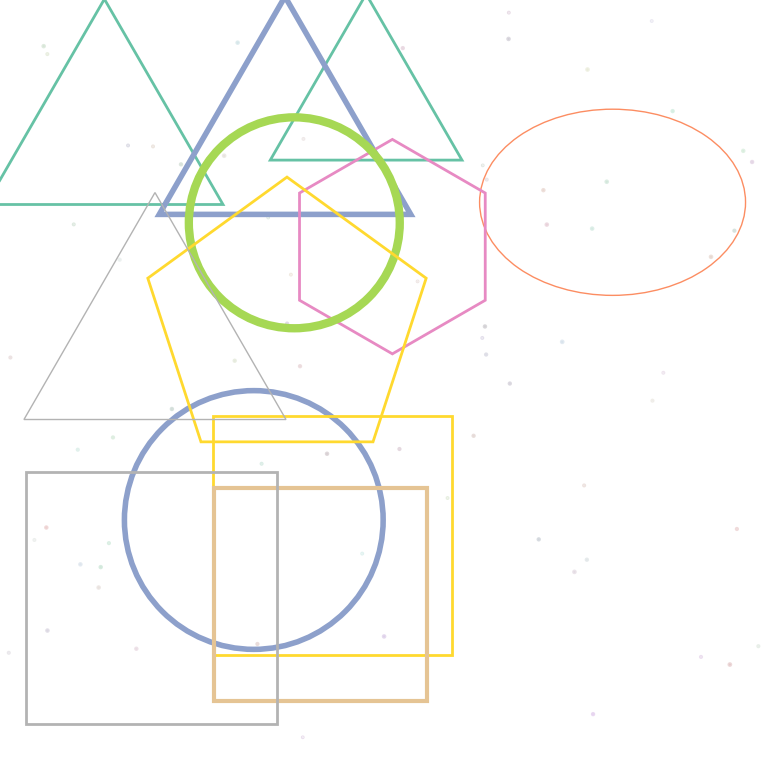[{"shape": "triangle", "thickness": 1, "radius": 0.72, "center": [0.475, 0.864]}, {"shape": "triangle", "thickness": 1, "radius": 0.89, "center": [0.136, 0.823]}, {"shape": "oval", "thickness": 0.5, "radius": 0.86, "center": [0.796, 0.737]}, {"shape": "circle", "thickness": 2, "radius": 0.84, "center": [0.33, 0.325]}, {"shape": "triangle", "thickness": 2, "radius": 0.94, "center": [0.37, 0.816]}, {"shape": "hexagon", "thickness": 1, "radius": 0.7, "center": [0.51, 0.68]}, {"shape": "circle", "thickness": 3, "radius": 0.68, "center": [0.382, 0.711]}, {"shape": "square", "thickness": 1, "radius": 0.78, "center": [0.432, 0.305]}, {"shape": "pentagon", "thickness": 1, "radius": 0.95, "center": [0.373, 0.58]}, {"shape": "square", "thickness": 1.5, "radius": 0.69, "center": [0.416, 0.228]}, {"shape": "square", "thickness": 1, "radius": 0.82, "center": [0.197, 0.224]}, {"shape": "triangle", "thickness": 0.5, "radius": 0.98, "center": [0.201, 0.553]}]